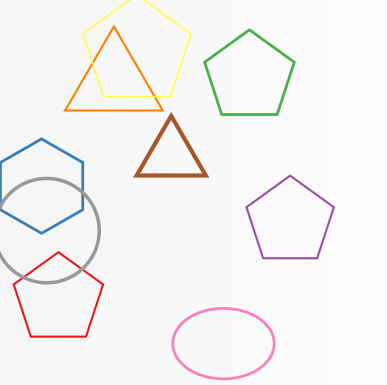[{"shape": "pentagon", "thickness": 1.5, "radius": 0.61, "center": [0.151, 0.224]}, {"shape": "hexagon", "thickness": 2, "radius": 0.61, "center": [0.107, 0.517]}, {"shape": "pentagon", "thickness": 2, "radius": 0.61, "center": [0.644, 0.801]}, {"shape": "pentagon", "thickness": 1.5, "radius": 0.59, "center": [0.749, 0.425]}, {"shape": "triangle", "thickness": 1.5, "radius": 0.73, "center": [0.294, 0.786]}, {"shape": "pentagon", "thickness": 1, "radius": 0.73, "center": [0.353, 0.867]}, {"shape": "triangle", "thickness": 3, "radius": 0.52, "center": [0.442, 0.596]}, {"shape": "oval", "thickness": 2, "radius": 0.65, "center": [0.577, 0.108]}, {"shape": "circle", "thickness": 2.5, "radius": 0.68, "center": [0.121, 0.401]}]